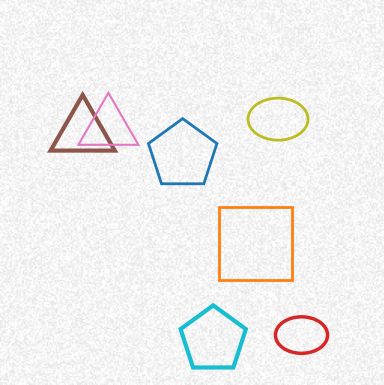[{"shape": "pentagon", "thickness": 2, "radius": 0.47, "center": [0.475, 0.598]}, {"shape": "square", "thickness": 2, "radius": 0.48, "center": [0.663, 0.367]}, {"shape": "oval", "thickness": 2.5, "radius": 0.34, "center": [0.783, 0.13]}, {"shape": "triangle", "thickness": 3, "radius": 0.48, "center": [0.215, 0.657]}, {"shape": "triangle", "thickness": 1.5, "radius": 0.45, "center": [0.282, 0.669]}, {"shape": "oval", "thickness": 2, "radius": 0.39, "center": [0.722, 0.691]}, {"shape": "pentagon", "thickness": 3, "radius": 0.45, "center": [0.554, 0.118]}]